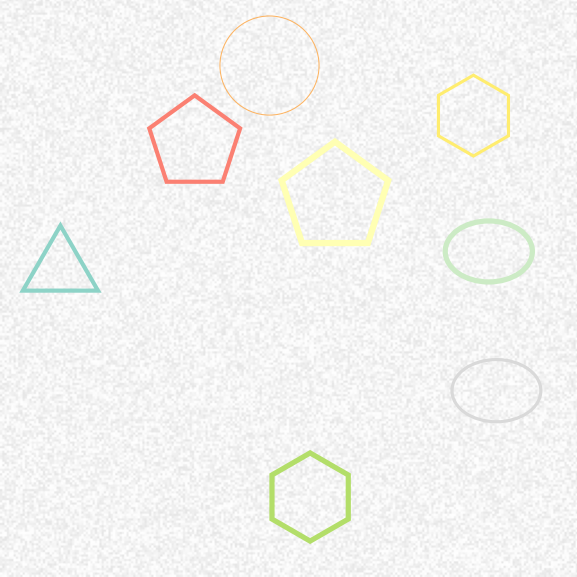[{"shape": "triangle", "thickness": 2, "radius": 0.38, "center": [0.105, 0.533]}, {"shape": "pentagon", "thickness": 3, "radius": 0.49, "center": [0.58, 0.657]}, {"shape": "pentagon", "thickness": 2, "radius": 0.41, "center": [0.337, 0.751]}, {"shape": "circle", "thickness": 0.5, "radius": 0.43, "center": [0.467, 0.886]}, {"shape": "hexagon", "thickness": 2.5, "radius": 0.38, "center": [0.537, 0.139]}, {"shape": "oval", "thickness": 1.5, "radius": 0.38, "center": [0.86, 0.323]}, {"shape": "oval", "thickness": 2.5, "radius": 0.38, "center": [0.846, 0.564]}, {"shape": "hexagon", "thickness": 1.5, "radius": 0.35, "center": [0.82, 0.799]}]